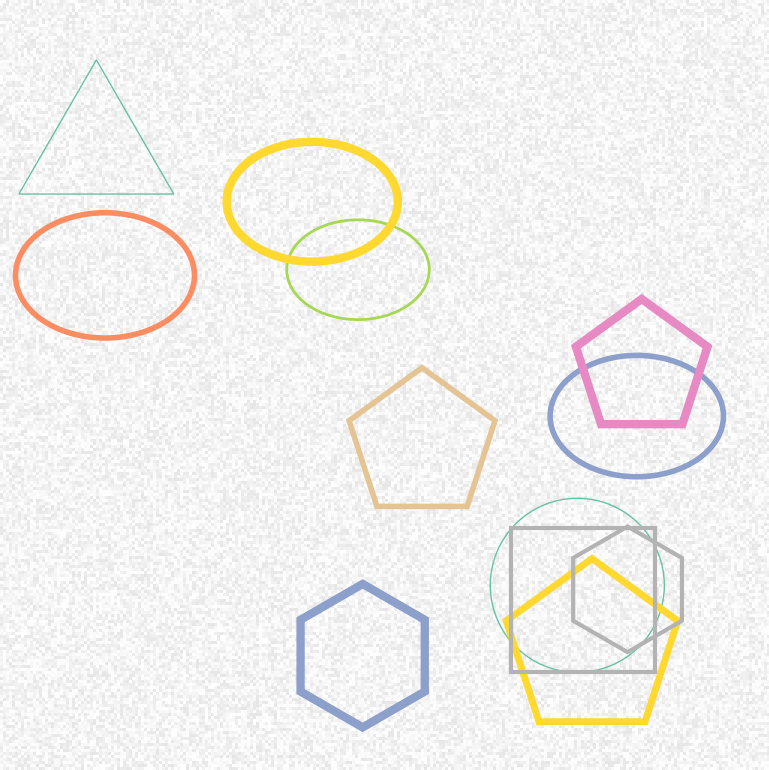[{"shape": "circle", "thickness": 0.5, "radius": 0.57, "center": [0.75, 0.24]}, {"shape": "triangle", "thickness": 0.5, "radius": 0.58, "center": [0.125, 0.806]}, {"shape": "oval", "thickness": 2, "radius": 0.58, "center": [0.136, 0.642]}, {"shape": "hexagon", "thickness": 3, "radius": 0.47, "center": [0.471, 0.148]}, {"shape": "oval", "thickness": 2, "radius": 0.56, "center": [0.827, 0.46]}, {"shape": "pentagon", "thickness": 3, "radius": 0.45, "center": [0.833, 0.522]}, {"shape": "oval", "thickness": 1, "radius": 0.46, "center": [0.465, 0.65]}, {"shape": "oval", "thickness": 3, "radius": 0.56, "center": [0.406, 0.738]}, {"shape": "pentagon", "thickness": 2.5, "radius": 0.59, "center": [0.769, 0.157]}, {"shape": "pentagon", "thickness": 2, "radius": 0.5, "center": [0.548, 0.423]}, {"shape": "square", "thickness": 1.5, "radius": 0.47, "center": [0.757, 0.221]}, {"shape": "hexagon", "thickness": 1.5, "radius": 0.41, "center": [0.815, 0.235]}]